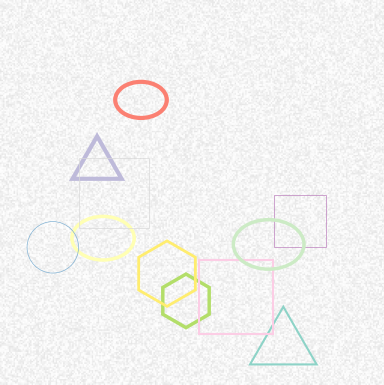[{"shape": "triangle", "thickness": 1.5, "radius": 0.5, "center": [0.736, 0.103]}, {"shape": "oval", "thickness": 2.5, "radius": 0.4, "center": [0.268, 0.381]}, {"shape": "triangle", "thickness": 3, "radius": 0.37, "center": [0.252, 0.572]}, {"shape": "oval", "thickness": 3, "radius": 0.34, "center": [0.366, 0.741]}, {"shape": "circle", "thickness": 0.5, "radius": 0.33, "center": [0.137, 0.358]}, {"shape": "hexagon", "thickness": 2.5, "radius": 0.35, "center": [0.483, 0.219]}, {"shape": "square", "thickness": 1.5, "radius": 0.48, "center": [0.612, 0.229]}, {"shape": "square", "thickness": 0.5, "radius": 0.46, "center": [0.297, 0.499]}, {"shape": "square", "thickness": 0.5, "radius": 0.34, "center": [0.78, 0.425]}, {"shape": "oval", "thickness": 2.5, "radius": 0.46, "center": [0.698, 0.365]}, {"shape": "hexagon", "thickness": 2, "radius": 0.43, "center": [0.434, 0.289]}]